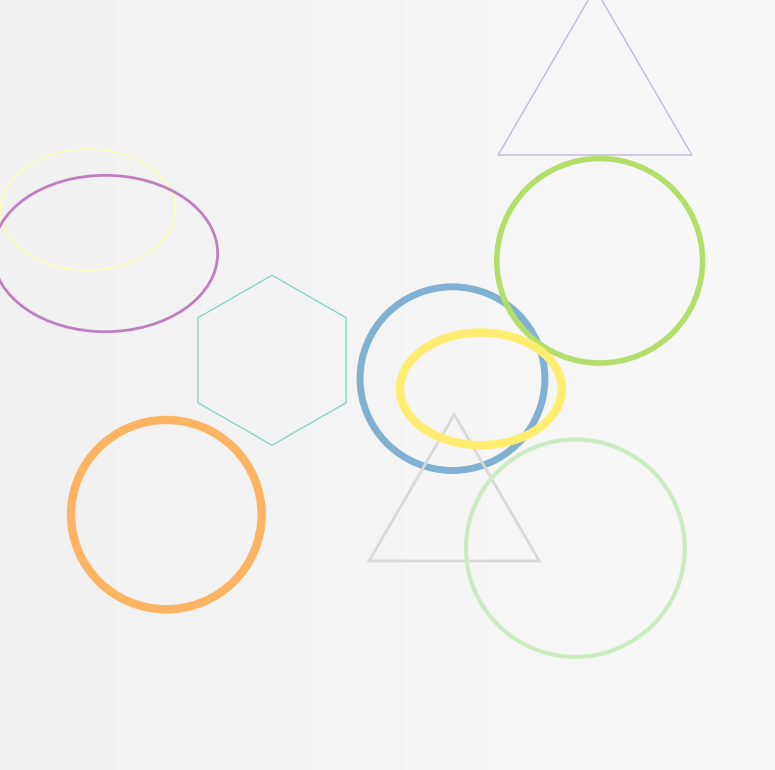[{"shape": "hexagon", "thickness": 0.5, "radius": 0.55, "center": [0.351, 0.532]}, {"shape": "oval", "thickness": 0.5, "radius": 0.56, "center": [0.113, 0.728]}, {"shape": "triangle", "thickness": 0.5, "radius": 0.72, "center": [0.768, 0.871]}, {"shape": "circle", "thickness": 2.5, "radius": 0.6, "center": [0.584, 0.508]}, {"shape": "circle", "thickness": 3, "radius": 0.61, "center": [0.215, 0.332]}, {"shape": "circle", "thickness": 2, "radius": 0.66, "center": [0.774, 0.661]}, {"shape": "triangle", "thickness": 1, "radius": 0.63, "center": [0.586, 0.335]}, {"shape": "oval", "thickness": 1, "radius": 0.73, "center": [0.136, 0.671]}, {"shape": "circle", "thickness": 1.5, "radius": 0.71, "center": [0.742, 0.288]}, {"shape": "oval", "thickness": 3, "radius": 0.52, "center": [0.62, 0.495]}]